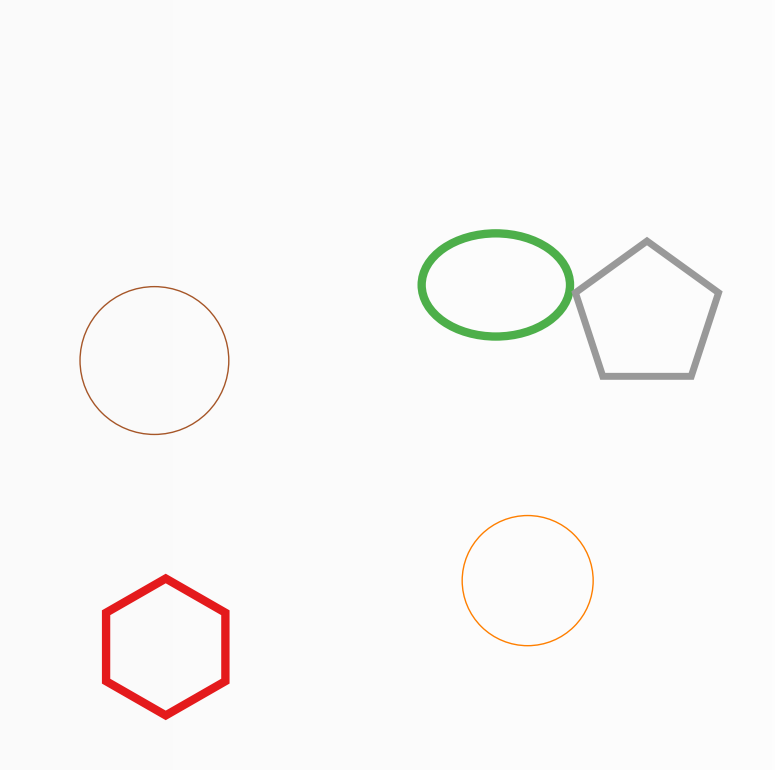[{"shape": "hexagon", "thickness": 3, "radius": 0.44, "center": [0.214, 0.16]}, {"shape": "oval", "thickness": 3, "radius": 0.48, "center": [0.64, 0.63]}, {"shape": "circle", "thickness": 0.5, "radius": 0.42, "center": [0.681, 0.246]}, {"shape": "circle", "thickness": 0.5, "radius": 0.48, "center": [0.199, 0.532]}, {"shape": "pentagon", "thickness": 2.5, "radius": 0.49, "center": [0.835, 0.59]}]